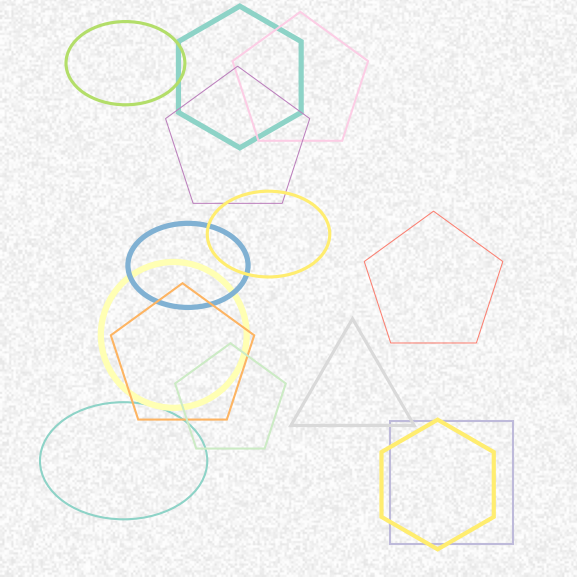[{"shape": "oval", "thickness": 1, "radius": 0.72, "center": [0.214, 0.201]}, {"shape": "hexagon", "thickness": 2.5, "radius": 0.61, "center": [0.415, 0.866]}, {"shape": "circle", "thickness": 3, "radius": 0.63, "center": [0.301, 0.419]}, {"shape": "square", "thickness": 1, "radius": 0.53, "center": [0.782, 0.164]}, {"shape": "pentagon", "thickness": 0.5, "radius": 0.63, "center": [0.751, 0.507]}, {"shape": "oval", "thickness": 2.5, "radius": 0.52, "center": [0.326, 0.54]}, {"shape": "pentagon", "thickness": 1, "radius": 0.65, "center": [0.316, 0.378]}, {"shape": "oval", "thickness": 1.5, "radius": 0.51, "center": [0.217, 0.89]}, {"shape": "pentagon", "thickness": 1, "radius": 0.62, "center": [0.52, 0.855]}, {"shape": "triangle", "thickness": 1.5, "radius": 0.62, "center": [0.61, 0.324]}, {"shape": "pentagon", "thickness": 0.5, "radius": 0.66, "center": [0.412, 0.753]}, {"shape": "pentagon", "thickness": 1, "radius": 0.5, "center": [0.399, 0.304]}, {"shape": "hexagon", "thickness": 2, "radius": 0.56, "center": [0.758, 0.16]}, {"shape": "oval", "thickness": 1.5, "radius": 0.53, "center": [0.465, 0.594]}]